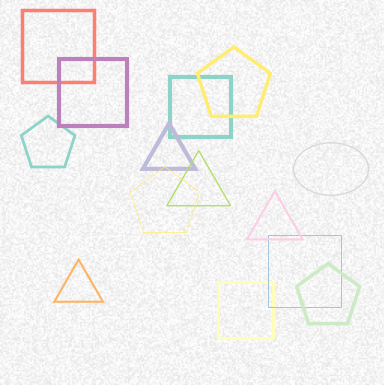[{"shape": "square", "thickness": 3, "radius": 0.39, "center": [0.52, 0.721]}, {"shape": "pentagon", "thickness": 2, "radius": 0.37, "center": [0.125, 0.626]}, {"shape": "square", "thickness": 2, "radius": 0.36, "center": [0.637, 0.195]}, {"shape": "triangle", "thickness": 3, "radius": 0.39, "center": [0.439, 0.601]}, {"shape": "square", "thickness": 2.5, "radius": 0.47, "center": [0.15, 0.881]}, {"shape": "square", "thickness": 0.5, "radius": 0.47, "center": [0.791, 0.296]}, {"shape": "triangle", "thickness": 1.5, "radius": 0.36, "center": [0.204, 0.253]}, {"shape": "triangle", "thickness": 1, "radius": 0.48, "center": [0.516, 0.513]}, {"shape": "triangle", "thickness": 1.5, "radius": 0.42, "center": [0.714, 0.42]}, {"shape": "oval", "thickness": 1, "radius": 0.49, "center": [0.86, 0.561]}, {"shape": "square", "thickness": 3, "radius": 0.44, "center": [0.242, 0.76]}, {"shape": "pentagon", "thickness": 2.5, "radius": 0.43, "center": [0.852, 0.229]}, {"shape": "pentagon", "thickness": 2.5, "radius": 0.5, "center": [0.607, 0.778]}, {"shape": "pentagon", "thickness": 0.5, "radius": 0.47, "center": [0.428, 0.472]}]